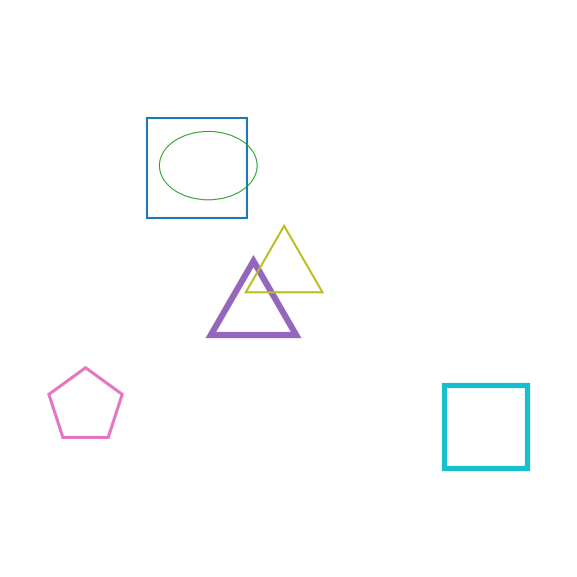[{"shape": "square", "thickness": 1, "radius": 0.43, "center": [0.341, 0.708]}, {"shape": "oval", "thickness": 0.5, "radius": 0.42, "center": [0.361, 0.712]}, {"shape": "triangle", "thickness": 3, "radius": 0.43, "center": [0.439, 0.462]}, {"shape": "pentagon", "thickness": 1.5, "radius": 0.33, "center": [0.148, 0.296]}, {"shape": "triangle", "thickness": 1, "radius": 0.38, "center": [0.492, 0.531]}, {"shape": "square", "thickness": 2.5, "radius": 0.36, "center": [0.841, 0.261]}]